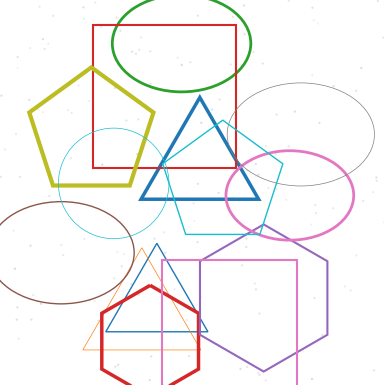[{"shape": "triangle", "thickness": 1, "radius": 0.77, "center": [0.407, 0.215]}, {"shape": "triangle", "thickness": 2.5, "radius": 0.88, "center": [0.519, 0.571]}, {"shape": "triangle", "thickness": 0.5, "radius": 0.88, "center": [0.368, 0.18]}, {"shape": "oval", "thickness": 2, "radius": 0.9, "center": [0.472, 0.887]}, {"shape": "hexagon", "thickness": 2.5, "radius": 0.73, "center": [0.39, 0.114]}, {"shape": "square", "thickness": 1.5, "radius": 0.93, "center": [0.428, 0.749]}, {"shape": "hexagon", "thickness": 1.5, "radius": 0.96, "center": [0.685, 0.226]}, {"shape": "oval", "thickness": 1, "radius": 0.95, "center": [0.159, 0.344]}, {"shape": "oval", "thickness": 2, "radius": 0.83, "center": [0.753, 0.492]}, {"shape": "square", "thickness": 1.5, "radius": 0.88, "center": [0.595, 0.15]}, {"shape": "oval", "thickness": 0.5, "radius": 0.96, "center": [0.781, 0.651]}, {"shape": "pentagon", "thickness": 3, "radius": 0.85, "center": [0.237, 0.655]}, {"shape": "pentagon", "thickness": 1, "radius": 0.82, "center": [0.579, 0.524]}, {"shape": "circle", "thickness": 0.5, "radius": 0.72, "center": [0.295, 0.524]}]